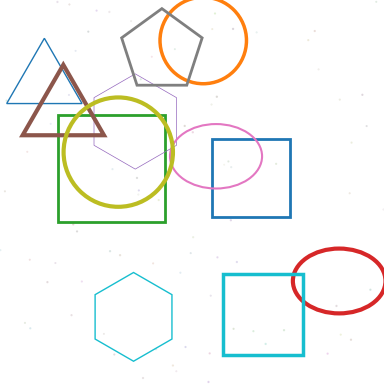[{"shape": "square", "thickness": 2, "radius": 0.51, "center": [0.652, 0.537]}, {"shape": "triangle", "thickness": 1, "radius": 0.56, "center": [0.115, 0.788]}, {"shape": "circle", "thickness": 2.5, "radius": 0.56, "center": [0.528, 0.895]}, {"shape": "square", "thickness": 2, "radius": 0.7, "center": [0.29, 0.563]}, {"shape": "oval", "thickness": 3, "radius": 0.6, "center": [0.881, 0.27]}, {"shape": "hexagon", "thickness": 0.5, "radius": 0.62, "center": [0.351, 0.684]}, {"shape": "triangle", "thickness": 3, "radius": 0.61, "center": [0.164, 0.71]}, {"shape": "oval", "thickness": 1.5, "radius": 0.6, "center": [0.561, 0.594]}, {"shape": "pentagon", "thickness": 2, "radius": 0.55, "center": [0.421, 0.868]}, {"shape": "circle", "thickness": 3, "radius": 0.71, "center": [0.307, 0.605]}, {"shape": "square", "thickness": 2.5, "radius": 0.52, "center": [0.683, 0.184]}, {"shape": "hexagon", "thickness": 1, "radius": 0.58, "center": [0.347, 0.177]}]